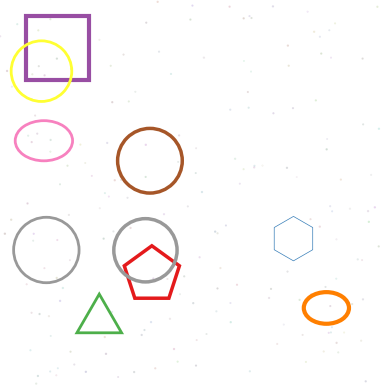[{"shape": "pentagon", "thickness": 2.5, "radius": 0.38, "center": [0.394, 0.286]}, {"shape": "hexagon", "thickness": 0.5, "radius": 0.29, "center": [0.762, 0.38]}, {"shape": "triangle", "thickness": 2, "radius": 0.34, "center": [0.258, 0.169]}, {"shape": "square", "thickness": 3, "radius": 0.41, "center": [0.149, 0.876]}, {"shape": "oval", "thickness": 3, "radius": 0.29, "center": [0.848, 0.2]}, {"shape": "circle", "thickness": 2, "radius": 0.39, "center": [0.108, 0.815]}, {"shape": "circle", "thickness": 2.5, "radius": 0.42, "center": [0.389, 0.583]}, {"shape": "oval", "thickness": 2, "radius": 0.37, "center": [0.114, 0.634]}, {"shape": "circle", "thickness": 2, "radius": 0.43, "center": [0.12, 0.351]}, {"shape": "circle", "thickness": 2.5, "radius": 0.41, "center": [0.378, 0.35]}]